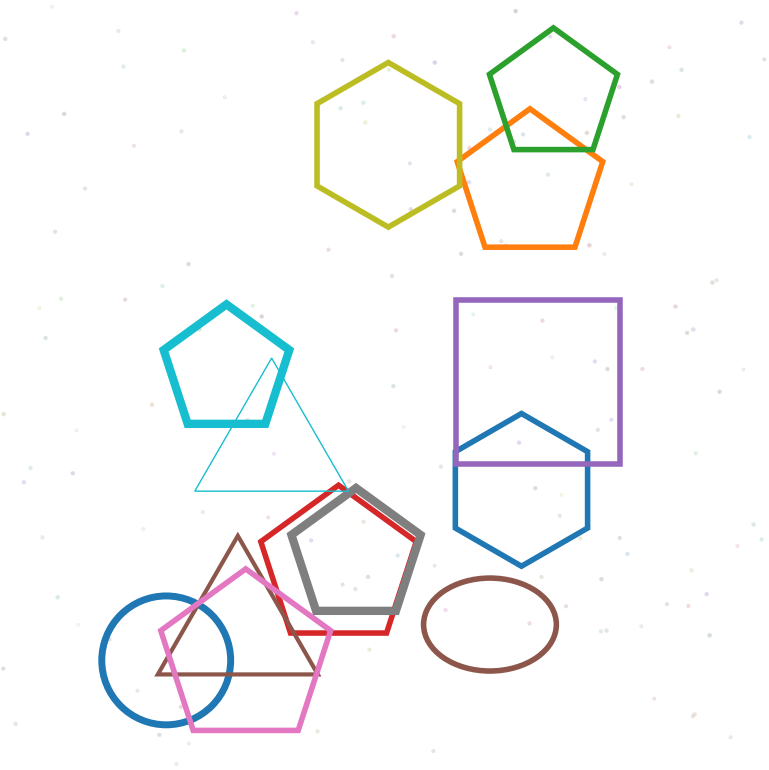[{"shape": "circle", "thickness": 2.5, "radius": 0.42, "center": [0.216, 0.142]}, {"shape": "hexagon", "thickness": 2, "radius": 0.5, "center": [0.677, 0.364]}, {"shape": "pentagon", "thickness": 2, "radius": 0.5, "center": [0.688, 0.759]}, {"shape": "pentagon", "thickness": 2, "radius": 0.44, "center": [0.719, 0.876]}, {"shape": "pentagon", "thickness": 2, "radius": 0.53, "center": [0.44, 0.264]}, {"shape": "square", "thickness": 2, "radius": 0.53, "center": [0.699, 0.504]}, {"shape": "triangle", "thickness": 1.5, "radius": 0.6, "center": [0.309, 0.184]}, {"shape": "oval", "thickness": 2, "radius": 0.43, "center": [0.636, 0.189]}, {"shape": "pentagon", "thickness": 2, "radius": 0.58, "center": [0.319, 0.145]}, {"shape": "pentagon", "thickness": 3, "radius": 0.44, "center": [0.462, 0.278]}, {"shape": "hexagon", "thickness": 2, "radius": 0.53, "center": [0.504, 0.812]}, {"shape": "triangle", "thickness": 0.5, "radius": 0.58, "center": [0.353, 0.42]}, {"shape": "pentagon", "thickness": 3, "radius": 0.43, "center": [0.294, 0.519]}]